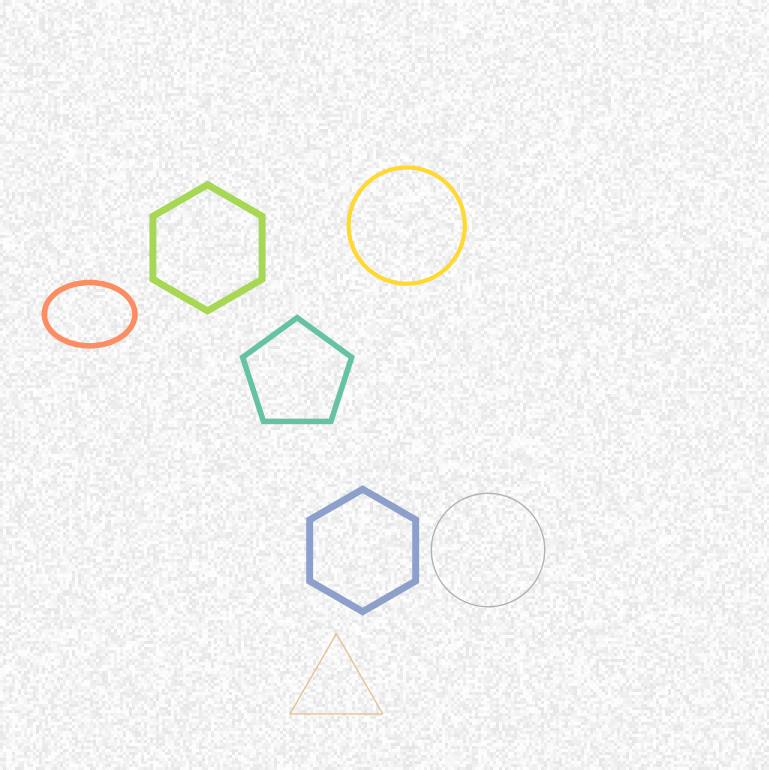[{"shape": "pentagon", "thickness": 2, "radius": 0.37, "center": [0.386, 0.513]}, {"shape": "oval", "thickness": 2, "radius": 0.29, "center": [0.116, 0.592]}, {"shape": "hexagon", "thickness": 2.5, "radius": 0.4, "center": [0.471, 0.285]}, {"shape": "hexagon", "thickness": 2.5, "radius": 0.41, "center": [0.269, 0.678]}, {"shape": "circle", "thickness": 1.5, "radius": 0.38, "center": [0.528, 0.707]}, {"shape": "triangle", "thickness": 0.5, "radius": 0.35, "center": [0.437, 0.108]}, {"shape": "circle", "thickness": 0.5, "radius": 0.37, "center": [0.634, 0.286]}]